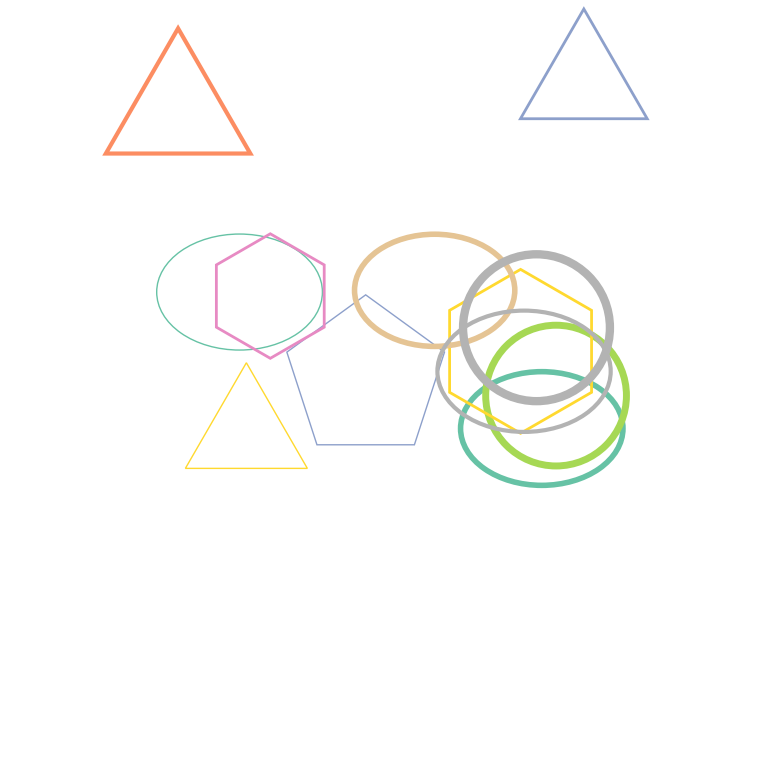[{"shape": "oval", "thickness": 2, "radius": 0.53, "center": [0.704, 0.443]}, {"shape": "oval", "thickness": 0.5, "radius": 0.54, "center": [0.311, 0.621]}, {"shape": "triangle", "thickness": 1.5, "radius": 0.54, "center": [0.231, 0.855]}, {"shape": "triangle", "thickness": 1, "radius": 0.48, "center": [0.758, 0.893]}, {"shape": "pentagon", "thickness": 0.5, "radius": 0.54, "center": [0.475, 0.509]}, {"shape": "hexagon", "thickness": 1, "radius": 0.4, "center": [0.351, 0.616]}, {"shape": "circle", "thickness": 2.5, "radius": 0.46, "center": [0.722, 0.486]}, {"shape": "hexagon", "thickness": 1, "radius": 0.53, "center": [0.676, 0.544]}, {"shape": "triangle", "thickness": 0.5, "radius": 0.46, "center": [0.32, 0.437]}, {"shape": "oval", "thickness": 2, "radius": 0.52, "center": [0.564, 0.623]}, {"shape": "oval", "thickness": 1.5, "radius": 0.56, "center": [0.681, 0.518]}, {"shape": "circle", "thickness": 3, "radius": 0.48, "center": [0.697, 0.574]}]